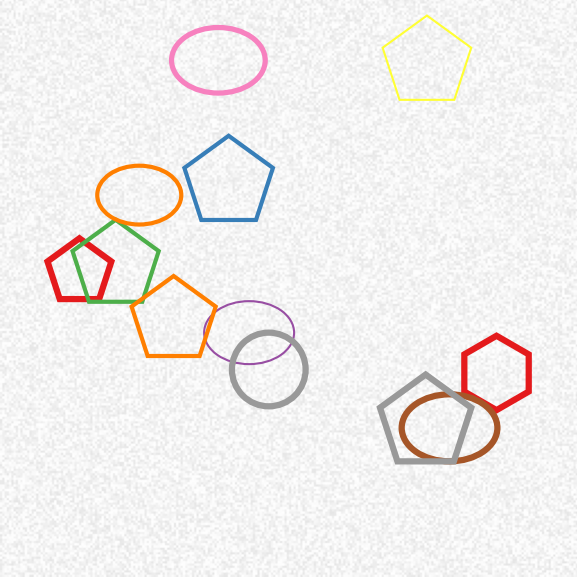[{"shape": "hexagon", "thickness": 3, "radius": 0.32, "center": [0.86, 0.353]}, {"shape": "pentagon", "thickness": 3, "radius": 0.29, "center": [0.138, 0.528]}, {"shape": "pentagon", "thickness": 2, "radius": 0.4, "center": [0.396, 0.683]}, {"shape": "pentagon", "thickness": 2, "radius": 0.39, "center": [0.2, 0.54]}, {"shape": "oval", "thickness": 1, "radius": 0.39, "center": [0.431, 0.423]}, {"shape": "oval", "thickness": 2, "radius": 0.36, "center": [0.241, 0.661]}, {"shape": "pentagon", "thickness": 2, "radius": 0.38, "center": [0.301, 0.445]}, {"shape": "pentagon", "thickness": 1, "radius": 0.4, "center": [0.739, 0.892]}, {"shape": "oval", "thickness": 3, "radius": 0.41, "center": [0.778, 0.258]}, {"shape": "oval", "thickness": 2.5, "radius": 0.41, "center": [0.378, 0.895]}, {"shape": "pentagon", "thickness": 3, "radius": 0.42, "center": [0.737, 0.267]}, {"shape": "circle", "thickness": 3, "radius": 0.32, "center": [0.465, 0.359]}]